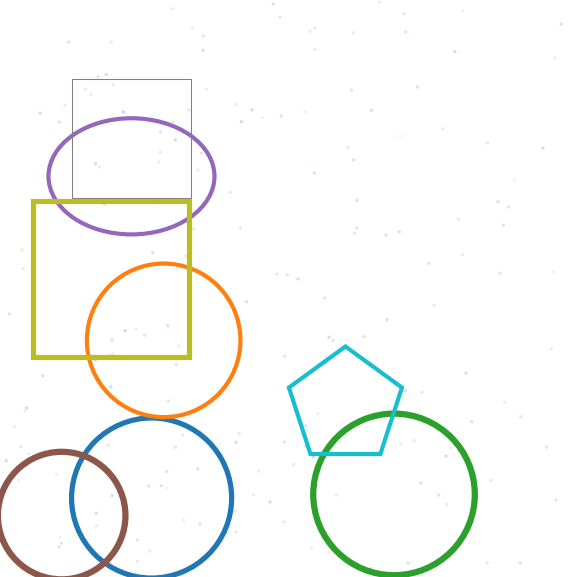[{"shape": "circle", "thickness": 2.5, "radius": 0.69, "center": [0.263, 0.137]}, {"shape": "circle", "thickness": 2, "radius": 0.66, "center": [0.283, 0.41]}, {"shape": "circle", "thickness": 3, "radius": 0.7, "center": [0.682, 0.143]}, {"shape": "oval", "thickness": 2, "radius": 0.72, "center": [0.228, 0.694]}, {"shape": "circle", "thickness": 3, "radius": 0.55, "center": [0.107, 0.106]}, {"shape": "square", "thickness": 0.5, "radius": 0.51, "center": [0.227, 0.76]}, {"shape": "square", "thickness": 2.5, "radius": 0.68, "center": [0.192, 0.516]}, {"shape": "pentagon", "thickness": 2, "radius": 0.51, "center": [0.598, 0.296]}]